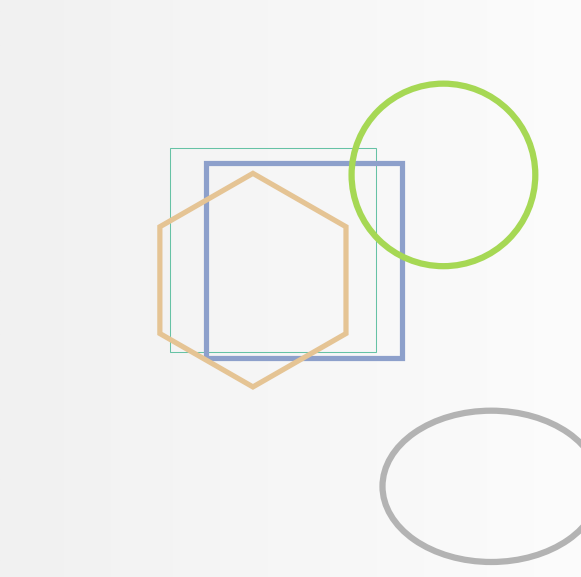[{"shape": "square", "thickness": 0.5, "radius": 0.88, "center": [0.469, 0.566]}, {"shape": "square", "thickness": 2.5, "radius": 0.85, "center": [0.523, 0.548]}, {"shape": "circle", "thickness": 3, "radius": 0.79, "center": [0.763, 0.696]}, {"shape": "hexagon", "thickness": 2.5, "radius": 0.92, "center": [0.435, 0.514]}, {"shape": "oval", "thickness": 3, "radius": 0.94, "center": [0.845, 0.157]}]